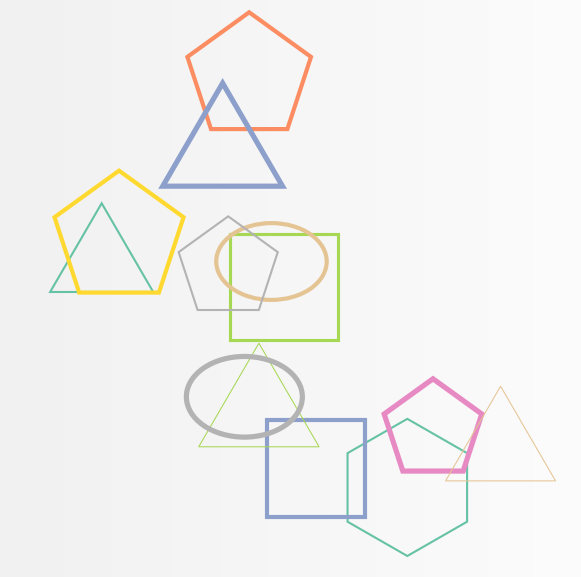[{"shape": "triangle", "thickness": 1, "radius": 0.51, "center": [0.175, 0.545]}, {"shape": "hexagon", "thickness": 1, "radius": 0.59, "center": [0.701, 0.155]}, {"shape": "pentagon", "thickness": 2, "radius": 0.56, "center": [0.429, 0.866]}, {"shape": "square", "thickness": 2, "radius": 0.42, "center": [0.544, 0.187]}, {"shape": "triangle", "thickness": 2.5, "radius": 0.59, "center": [0.383, 0.736]}, {"shape": "pentagon", "thickness": 2.5, "radius": 0.44, "center": [0.745, 0.255]}, {"shape": "square", "thickness": 1.5, "radius": 0.46, "center": [0.489, 0.502]}, {"shape": "triangle", "thickness": 0.5, "radius": 0.6, "center": [0.445, 0.285]}, {"shape": "pentagon", "thickness": 2, "radius": 0.58, "center": [0.205, 0.587]}, {"shape": "oval", "thickness": 2, "radius": 0.48, "center": [0.467, 0.546]}, {"shape": "triangle", "thickness": 0.5, "radius": 0.55, "center": [0.861, 0.221]}, {"shape": "oval", "thickness": 2.5, "radius": 0.5, "center": [0.42, 0.312]}, {"shape": "pentagon", "thickness": 1, "radius": 0.45, "center": [0.393, 0.535]}]